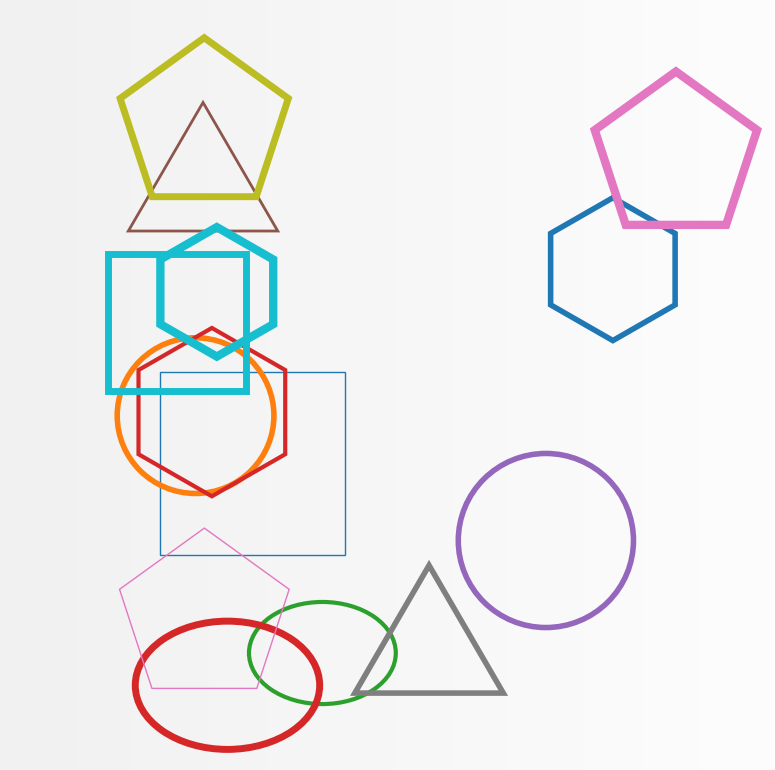[{"shape": "square", "thickness": 0.5, "radius": 0.6, "center": [0.325, 0.398]}, {"shape": "hexagon", "thickness": 2, "radius": 0.46, "center": [0.791, 0.65]}, {"shape": "circle", "thickness": 2, "radius": 0.51, "center": [0.252, 0.46]}, {"shape": "oval", "thickness": 1.5, "radius": 0.47, "center": [0.416, 0.152]}, {"shape": "oval", "thickness": 2.5, "radius": 0.59, "center": [0.294, 0.11]}, {"shape": "hexagon", "thickness": 1.5, "radius": 0.55, "center": [0.273, 0.465]}, {"shape": "circle", "thickness": 2, "radius": 0.57, "center": [0.704, 0.298]}, {"shape": "triangle", "thickness": 1, "radius": 0.56, "center": [0.262, 0.756]}, {"shape": "pentagon", "thickness": 3, "radius": 0.55, "center": [0.872, 0.797]}, {"shape": "pentagon", "thickness": 0.5, "radius": 0.58, "center": [0.264, 0.199]}, {"shape": "triangle", "thickness": 2, "radius": 0.55, "center": [0.554, 0.155]}, {"shape": "pentagon", "thickness": 2.5, "radius": 0.57, "center": [0.264, 0.837]}, {"shape": "hexagon", "thickness": 3, "radius": 0.42, "center": [0.28, 0.621]}, {"shape": "square", "thickness": 2.5, "radius": 0.44, "center": [0.229, 0.581]}]